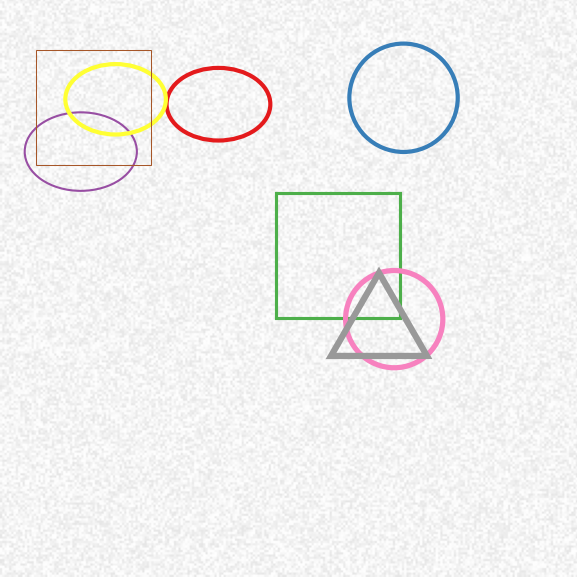[{"shape": "oval", "thickness": 2, "radius": 0.45, "center": [0.378, 0.819]}, {"shape": "circle", "thickness": 2, "radius": 0.47, "center": [0.699, 0.83]}, {"shape": "square", "thickness": 1.5, "radius": 0.54, "center": [0.586, 0.557]}, {"shape": "oval", "thickness": 1, "radius": 0.49, "center": [0.14, 0.737]}, {"shape": "oval", "thickness": 2, "radius": 0.44, "center": [0.2, 0.827]}, {"shape": "square", "thickness": 0.5, "radius": 0.5, "center": [0.161, 0.812]}, {"shape": "circle", "thickness": 2.5, "radius": 0.42, "center": [0.683, 0.447]}, {"shape": "triangle", "thickness": 3, "radius": 0.48, "center": [0.656, 0.431]}]